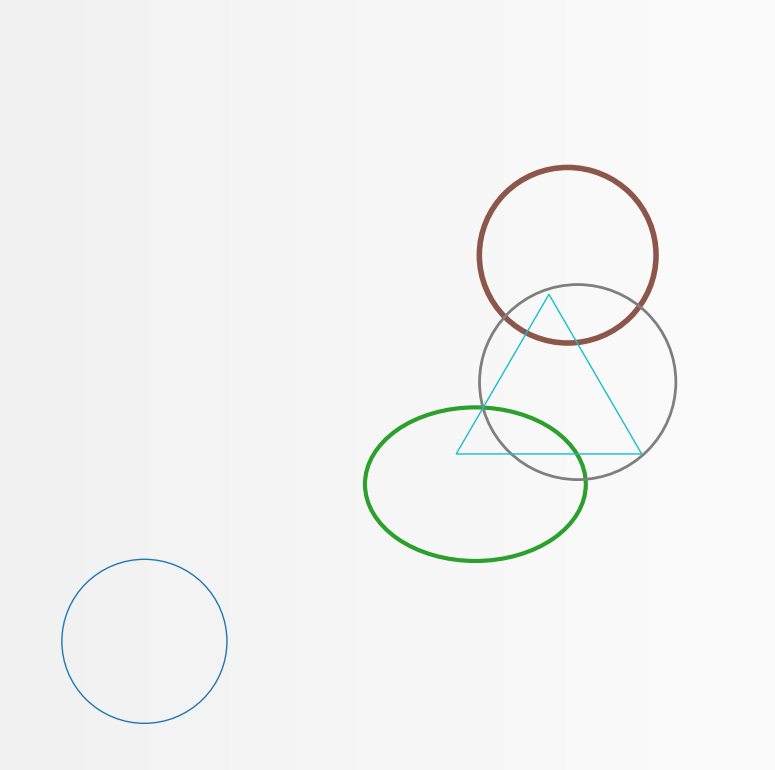[{"shape": "circle", "thickness": 0.5, "radius": 0.53, "center": [0.186, 0.167]}, {"shape": "oval", "thickness": 1.5, "radius": 0.71, "center": [0.613, 0.371]}, {"shape": "circle", "thickness": 2, "radius": 0.57, "center": [0.733, 0.669]}, {"shape": "circle", "thickness": 1, "radius": 0.63, "center": [0.745, 0.504]}, {"shape": "triangle", "thickness": 0.5, "radius": 0.69, "center": [0.708, 0.48]}]